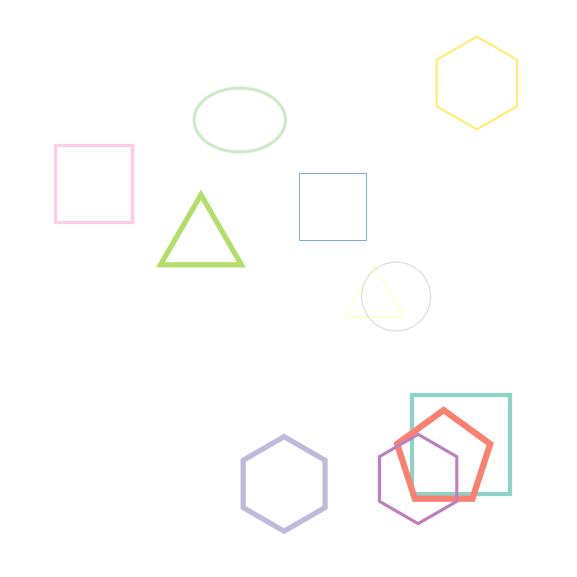[{"shape": "square", "thickness": 2, "radius": 0.43, "center": [0.798, 0.229]}, {"shape": "triangle", "thickness": 0.5, "radius": 0.3, "center": [0.648, 0.481]}, {"shape": "hexagon", "thickness": 2.5, "radius": 0.41, "center": [0.492, 0.161]}, {"shape": "pentagon", "thickness": 3, "radius": 0.42, "center": [0.768, 0.204]}, {"shape": "square", "thickness": 0.5, "radius": 0.29, "center": [0.576, 0.642]}, {"shape": "triangle", "thickness": 2.5, "radius": 0.4, "center": [0.348, 0.581]}, {"shape": "square", "thickness": 1.5, "radius": 0.33, "center": [0.161, 0.681]}, {"shape": "circle", "thickness": 0.5, "radius": 0.3, "center": [0.686, 0.486]}, {"shape": "hexagon", "thickness": 1.5, "radius": 0.39, "center": [0.724, 0.17]}, {"shape": "oval", "thickness": 1.5, "radius": 0.4, "center": [0.415, 0.791]}, {"shape": "hexagon", "thickness": 1, "radius": 0.4, "center": [0.826, 0.855]}]